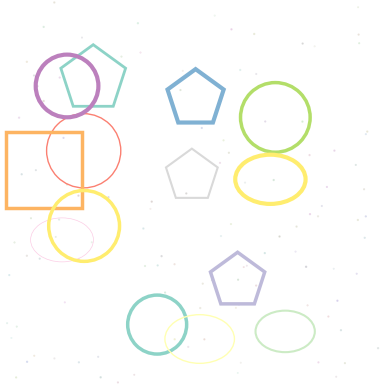[{"shape": "circle", "thickness": 2.5, "radius": 0.38, "center": [0.408, 0.157]}, {"shape": "pentagon", "thickness": 2, "radius": 0.44, "center": [0.242, 0.795]}, {"shape": "oval", "thickness": 1, "radius": 0.45, "center": [0.519, 0.119]}, {"shape": "pentagon", "thickness": 2.5, "radius": 0.37, "center": [0.617, 0.271]}, {"shape": "circle", "thickness": 1, "radius": 0.48, "center": [0.217, 0.608]}, {"shape": "pentagon", "thickness": 3, "radius": 0.38, "center": [0.508, 0.744]}, {"shape": "square", "thickness": 2.5, "radius": 0.49, "center": [0.114, 0.558]}, {"shape": "circle", "thickness": 2.5, "radius": 0.45, "center": [0.715, 0.695]}, {"shape": "oval", "thickness": 0.5, "radius": 0.41, "center": [0.161, 0.377]}, {"shape": "pentagon", "thickness": 1.5, "radius": 0.35, "center": [0.498, 0.543]}, {"shape": "circle", "thickness": 3, "radius": 0.41, "center": [0.174, 0.777]}, {"shape": "oval", "thickness": 1.5, "radius": 0.39, "center": [0.741, 0.139]}, {"shape": "circle", "thickness": 2.5, "radius": 0.46, "center": [0.218, 0.413]}, {"shape": "oval", "thickness": 3, "radius": 0.46, "center": [0.702, 0.534]}]